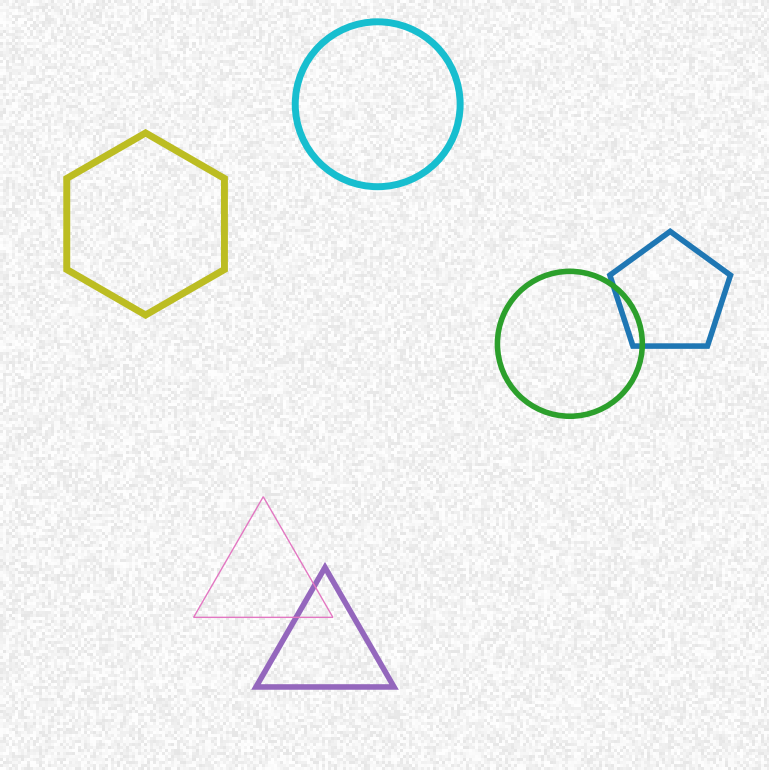[{"shape": "pentagon", "thickness": 2, "radius": 0.41, "center": [0.87, 0.617]}, {"shape": "circle", "thickness": 2, "radius": 0.47, "center": [0.74, 0.554]}, {"shape": "triangle", "thickness": 2, "radius": 0.52, "center": [0.422, 0.16]}, {"shape": "triangle", "thickness": 0.5, "radius": 0.52, "center": [0.342, 0.25]}, {"shape": "hexagon", "thickness": 2.5, "radius": 0.59, "center": [0.189, 0.709]}, {"shape": "circle", "thickness": 2.5, "radius": 0.54, "center": [0.49, 0.865]}]